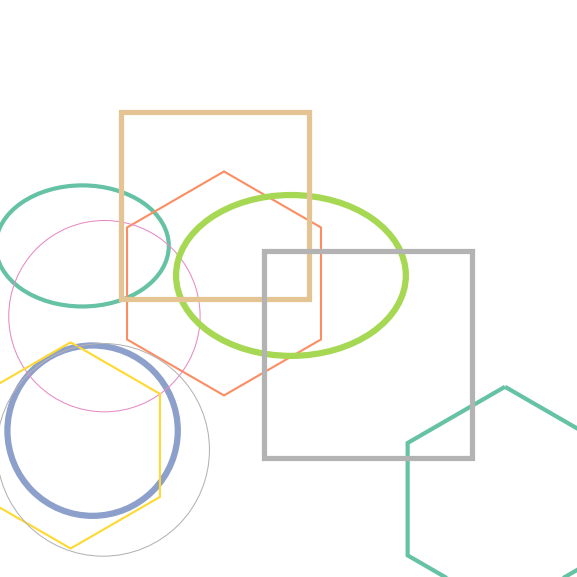[{"shape": "hexagon", "thickness": 2, "radius": 0.97, "center": [0.874, 0.135]}, {"shape": "oval", "thickness": 2, "radius": 0.75, "center": [0.142, 0.573]}, {"shape": "hexagon", "thickness": 1, "radius": 0.97, "center": [0.388, 0.508]}, {"shape": "circle", "thickness": 3, "radius": 0.74, "center": [0.16, 0.253]}, {"shape": "circle", "thickness": 0.5, "radius": 0.83, "center": [0.181, 0.452]}, {"shape": "oval", "thickness": 3, "radius": 0.99, "center": [0.504, 0.522]}, {"shape": "hexagon", "thickness": 1, "radius": 0.89, "center": [0.122, 0.228]}, {"shape": "square", "thickness": 2.5, "radius": 0.81, "center": [0.372, 0.644]}, {"shape": "square", "thickness": 2.5, "radius": 0.9, "center": [0.637, 0.385]}, {"shape": "circle", "thickness": 0.5, "radius": 0.92, "center": [0.179, 0.22]}]